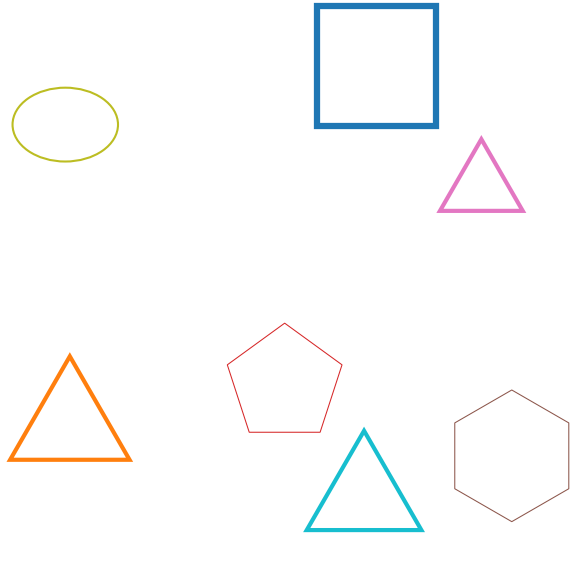[{"shape": "square", "thickness": 3, "radius": 0.52, "center": [0.652, 0.885]}, {"shape": "triangle", "thickness": 2, "radius": 0.6, "center": [0.121, 0.263]}, {"shape": "pentagon", "thickness": 0.5, "radius": 0.52, "center": [0.493, 0.335]}, {"shape": "hexagon", "thickness": 0.5, "radius": 0.57, "center": [0.886, 0.21]}, {"shape": "triangle", "thickness": 2, "radius": 0.41, "center": [0.834, 0.675]}, {"shape": "oval", "thickness": 1, "radius": 0.46, "center": [0.113, 0.783]}, {"shape": "triangle", "thickness": 2, "radius": 0.57, "center": [0.63, 0.139]}]